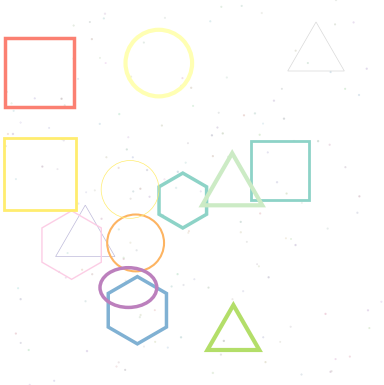[{"shape": "square", "thickness": 2, "radius": 0.38, "center": [0.728, 0.557]}, {"shape": "hexagon", "thickness": 2.5, "radius": 0.36, "center": [0.475, 0.479]}, {"shape": "circle", "thickness": 3, "radius": 0.43, "center": [0.412, 0.836]}, {"shape": "triangle", "thickness": 0.5, "radius": 0.45, "center": [0.222, 0.378]}, {"shape": "square", "thickness": 2.5, "radius": 0.45, "center": [0.102, 0.812]}, {"shape": "hexagon", "thickness": 2.5, "radius": 0.44, "center": [0.357, 0.194]}, {"shape": "circle", "thickness": 1.5, "radius": 0.37, "center": [0.352, 0.369]}, {"shape": "triangle", "thickness": 3, "radius": 0.39, "center": [0.606, 0.13]}, {"shape": "hexagon", "thickness": 1, "radius": 0.44, "center": [0.186, 0.363]}, {"shape": "triangle", "thickness": 0.5, "radius": 0.42, "center": [0.821, 0.858]}, {"shape": "oval", "thickness": 2.5, "radius": 0.37, "center": [0.333, 0.253]}, {"shape": "triangle", "thickness": 3, "radius": 0.45, "center": [0.603, 0.512]}, {"shape": "circle", "thickness": 0.5, "radius": 0.38, "center": [0.338, 0.508]}, {"shape": "square", "thickness": 2, "radius": 0.47, "center": [0.104, 0.547]}]